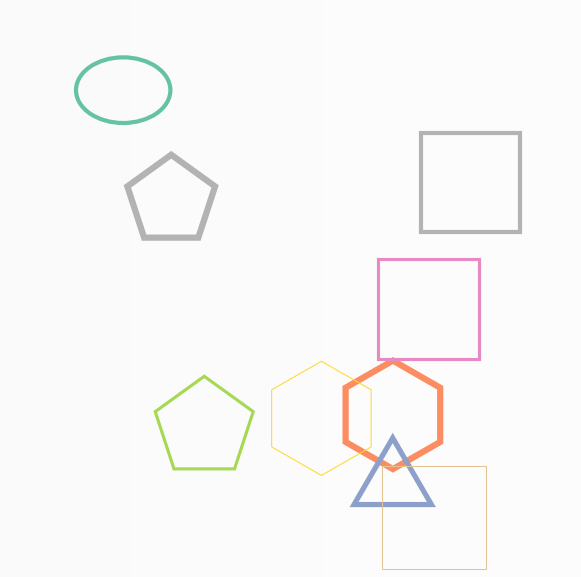[{"shape": "oval", "thickness": 2, "radius": 0.41, "center": [0.212, 0.843]}, {"shape": "hexagon", "thickness": 3, "radius": 0.47, "center": [0.676, 0.281]}, {"shape": "triangle", "thickness": 2.5, "radius": 0.38, "center": [0.676, 0.164]}, {"shape": "square", "thickness": 1.5, "radius": 0.44, "center": [0.738, 0.464]}, {"shape": "pentagon", "thickness": 1.5, "radius": 0.44, "center": [0.351, 0.259]}, {"shape": "hexagon", "thickness": 0.5, "radius": 0.49, "center": [0.553, 0.275]}, {"shape": "square", "thickness": 0.5, "radius": 0.45, "center": [0.746, 0.102]}, {"shape": "square", "thickness": 2, "radius": 0.43, "center": [0.809, 0.683]}, {"shape": "pentagon", "thickness": 3, "radius": 0.4, "center": [0.295, 0.652]}]